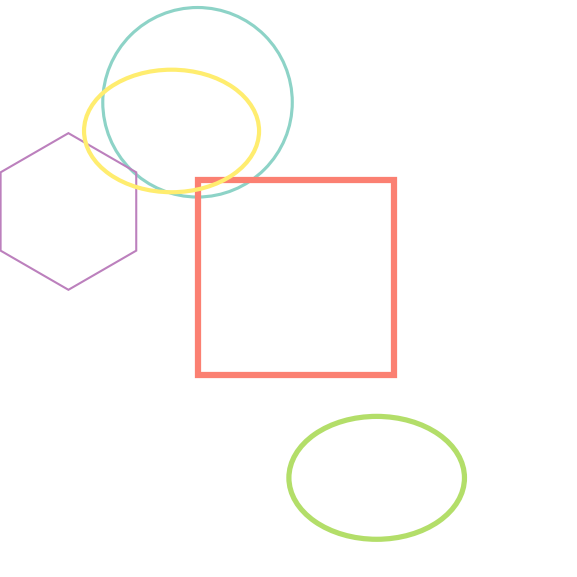[{"shape": "circle", "thickness": 1.5, "radius": 0.82, "center": [0.342, 0.822]}, {"shape": "square", "thickness": 3, "radius": 0.85, "center": [0.513, 0.518]}, {"shape": "oval", "thickness": 2.5, "radius": 0.76, "center": [0.652, 0.172]}, {"shape": "hexagon", "thickness": 1, "radius": 0.68, "center": [0.118, 0.633]}, {"shape": "oval", "thickness": 2, "radius": 0.76, "center": [0.297, 0.772]}]